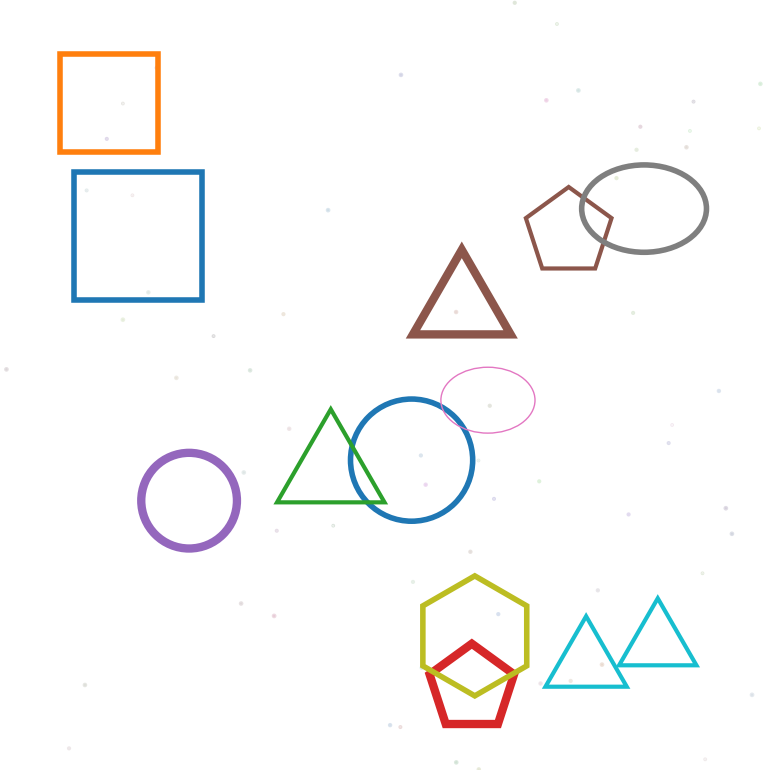[{"shape": "circle", "thickness": 2, "radius": 0.4, "center": [0.535, 0.402]}, {"shape": "square", "thickness": 2, "radius": 0.42, "center": [0.179, 0.694]}, {"shape": "square", "thickness": 2, "radius": 0.32, "center": [0.142, 0.867]}, {"shape": "triangle", "thickness": 1.5, "radius": 0.4, "center": [0.43, 0.388]}, {"shape": "pentagon", "thickness": 3, "radius": 0.29, "center": [0.613, 0.106]}, {"shape": "circle", "thickness": 3, "radius": 0.31, "center": [0.246, 0.35]}, {"shape": "triangle", "thickness": 3, "radius": 0.37, "center": [0.6, 0.602]}, {"shape": "pentagon", "thickness": 1.5, "radius": 0.29, "center": [0.739, 0.699]}, {"shape": "oval", "thickness": 0.5, "radius": 0.31, "center": [0.634, 0.48]}, {"shape": "oval", "thickness": 2, "radius": 0.41, "center": [0.836, 0.729]}, {"shape": "hexagon", "thickness": 2, "radius": 0.39, "center": [0.617, 0.174]}, {"shape": "triangle", "thickness": 1.5, "radius": 0.29, "center": [0.854, 0.165]}, {"shape": "triangle", "thickness": 1.5, "radius": 0.3, "center": [0.761, 0.139]}]